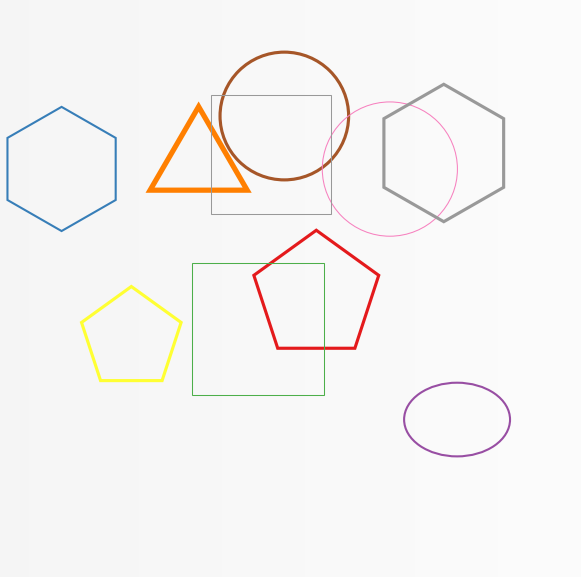[{"shape": "pentagon", "thickness": 1.5, "radius": 0.56, "center": [0.544, 0.487]}, {"shape": "hexagon", "thickness": 1, "radius": 0.54, "center": [0.106, 0.707]}, {"shape": "square", "thickness": 0.5, "radius": 0.57, "center": [0.444, 0.429]}, {"shape": "oval", "thickness": 1, "radius": 0.46, "center": [0.786, 0.273]}, {"shape": "triangle", "thickness": 2.5, "radius": 0.48, "center": [0.342, 0.718]}, {"shape": "pentagon", "thickness": 1.5, "radius": 0.45, "center": [0.226, 0.413]}, {"shape": "circle", "thickness": 1.5, "radius": 0.55, "center": [0.489, 0.798]}, {"shape": "circle", "thickness": 0.5, "radius": 0.58, "center": [0.671, 0.706]}, {"shape": "square", "thickness": 0.5, "radius": 0.52, "center": [0.466, 0.732]}, {"shape": "hexagon", "thickness": 1.5, "radius": 0.59, "center": [0.763, 0.734]}]